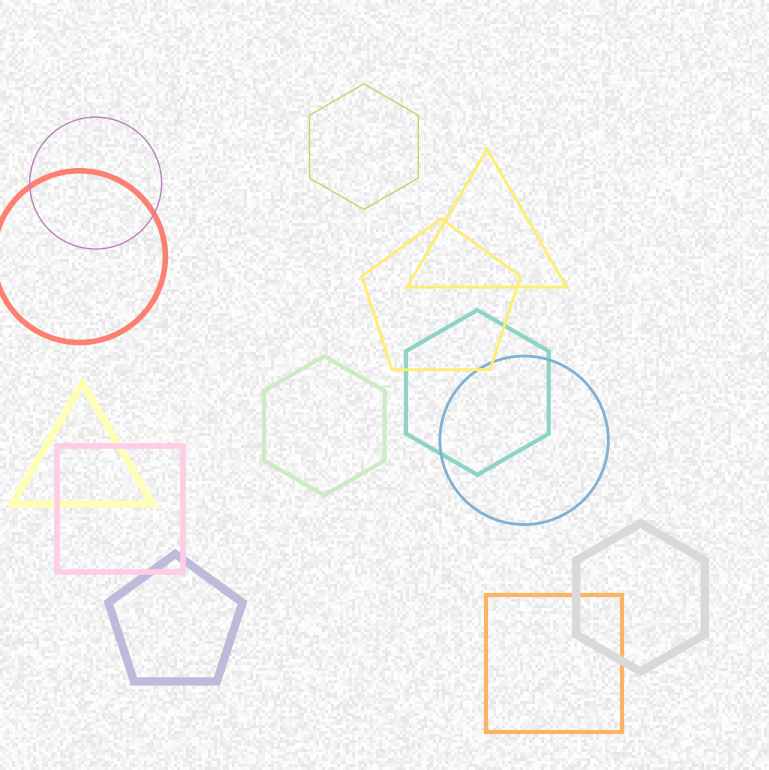[{"shape": "hexagon", "thickness": 1.5, "radius": 0.54, "center": [0.62, 0.49]}, {"shape": "triangle", "thickness": 2.5, "radius": 0.52, "center": [0.107, 0.398]}, {"shape": "pentagon", "thickness": 3, "radius": 0.46, "center": [0.228, 0.189]}, {"shape": "circle", "thickness": 2, "radius": 0.56, "center": [0.103, 0.667]}, {"shape": "circle", "thickness": 1, "radius": 0.55, "center": [0.681, 0.428]}, {"shape": "square", "thickness": 1.5, "radius": 0.44, "center": [0.719, 0.138]}, {"shape": "hexagon", "thickness": 0.5, "radius": 0.41, "center": [0.473, 0.81]}, {"shape": "square", "thickness": 2, "radius": 0.41, "center": [0.156, 0.339]}, {"shape": "hexagon", "thickness": 3, "radius": 0.48, "center": [0.832, 0.224]}, {"shape": "circle", "thickness": 0.5, "radius": 0.43, "center": [0.124, 0.762]}, {"shape": "hexagon", "thickness": 1.5, "radius": 0.45, "center": [0.421, 0.447]}, {"shape": "pentagon", "thickness": 1, "radius": 0.54, "center": [0.573, 0.608]}, {"shape": "triangle", "thickness": 1, "radius": 0.6, "center": [0.632, 0.687]}]